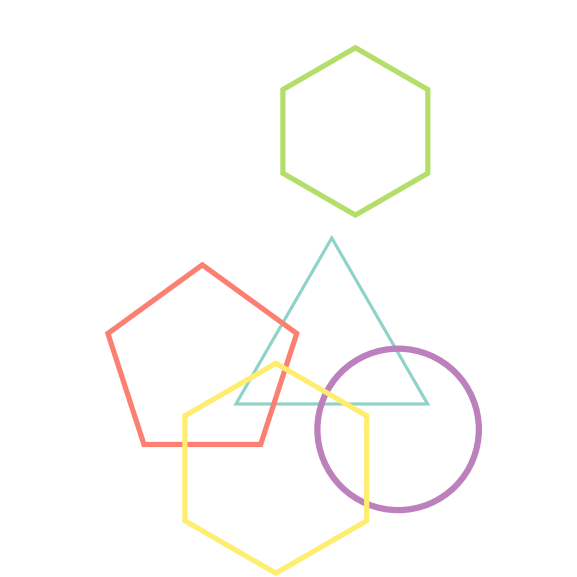[{"shape": "triangle", "thickness": 1.5, "radius": 0.96, "center": [0.574, 0.395]}, {"shape": "pentagon", "thickness": 2.5, "radius": 0.86, "center": [0.35, 0.369]}, {"shape": "hexagon", "thickness": 2.5, "radius": 0.72, "center": [0.615, 0.772]}, {"shape": "circle", "thickness": 3, "radius": 0.7, "center": [0.689, 0.256]}, {"shape": "hexagon", "thickness": 2.5, "radius": 0.91, "center": [0.478, 0.188]}]